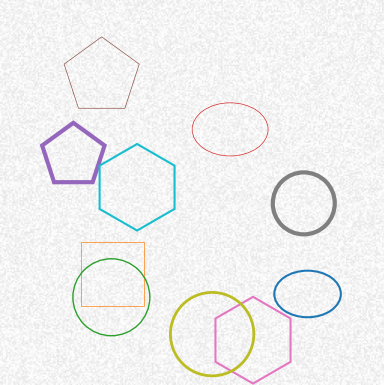[{"shape": "oval", "thickness": 1.5, "radius": 0.43, "center": [0.799, 0.236]}, {"shape": "square", "thickness": 0.5, "radius": 0.41, "center": [0.293, 0.288]}, {"shape": "circle", "thickness": 1, "radius": 0.5, "center": [0.289, 0.228]}, {"shape": "oval", "thickness": 0.5, "radius": 0.49, "center": [0.598, 0.664]}, {"shape": "pentagon", "thickness": 3, "radius": 0.43, "center": [0.191, 0.596]}, {"shape": "pentagon", "thickness": 0.5, "radius": 0.51, "center": [0.264, 0.802]}, {"shape": "hexagon", "thickness": 1.5, "radius": 0.56, "center": [0.657, 0.116]}, {"shape": "circle", "thickness": 3, "radius": 0.4, "center": [0.789, 0.472]}, {"shape": "circle", "thickness": 2, "radius": 0.54, "center": [0.551, 0.132]}, {"shape": "hexagon", "thickness": 1.5, "radius": 0.56, "center": [0.356, 0.514]}]